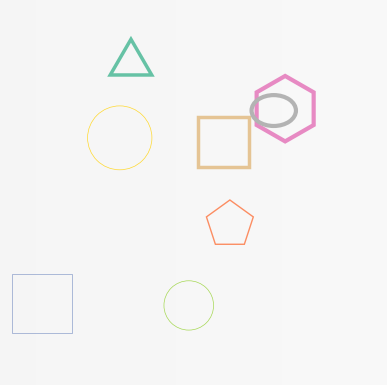[{"shape": "triangle", "thickness": 2.5, "radius": 0.31, "center": [0.338, 0.836]}, {"shape": "pentagon", "thickness": 1, "radius": 0.32, "center": [0.593, 0.417]}, {"shape": "square", "thickness": 0.5, "radius": 0.39, "center": [0.109, 0.212]}, {"shape": "hexagon", "thickness": 3, "radius": 0.42, "center": [0.736, 0.718]}, {"shape": "circle", "thickness": 0.5, "radius": 0.32, "center": [0.487, 0.207]}, {"shape": "circle", "thickness": 0.5, "radius": 0.42, "center": [0.309, 0.642]}, {"shape": "square", "thickness": 2.5, "radius": 0.33, "center": [0.578, 0.63]}, {"shape": "oval", "thickness": 3, "radius": 0.29, "center": [0.706, 0.713]}]